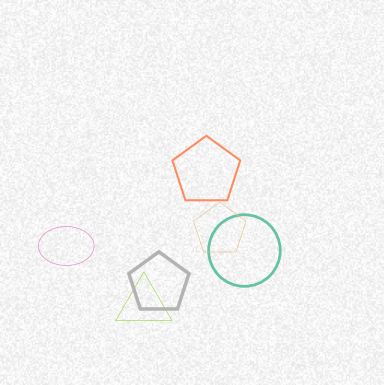[{"shape": "circle", "thickness": 2, "radius": 0.46, "center": [0.635, 0.349]}, {"shape": "pentagon", "thickness": 1.5, "radius": 0.46, "center": [0.536, 0.555]}, {"shape": "oval", "thickness": 0.5, "radius": 0.36, "center": [0.172, 0.361]}, {"shape": "triangle", "thickness": 0.5, "radius": 0.42, "center": [0.374, 0.21]}, {"shape": "pentagon", "thickness": 0.5, "radius": 0.36, "center": [0.571, 0.403]}, {"shape": "pentagon", "thickness": 2.5, "radius": 0.41, "center": [0.413, 0.264]}]